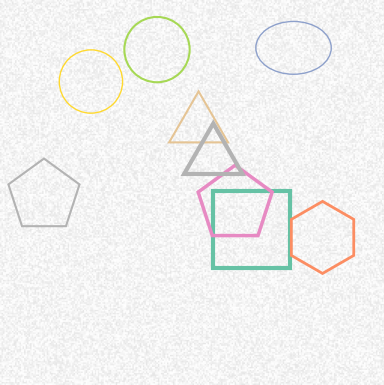[{"shape": "square", "thickness": 3, "radius": 0.5, "center": [0.654, 0.404]}, {"shape": "hexagon", "thickness": 2, "radius": 0.47, "center": [0.838, 0.383]}, {"shape": "oval", "thickness": 1, "radius": 0.49, "center": [0.762, 0.876]}, {"shape": "pentagon", "thickness": 2.5, "radius": 0.5, "center": [0.611, 0.47]}, {"shape": "circle", "thickness": 1.5, "radius": 0.42, "center": [0.408, 0.871]}, {"shape": "circle", "thickness": 1, "radius": 0.41, "center": [0.236, 0.788]}, {"shape": "triangle", "thickness": 1.5, "radius": 0.44, "center": [0.516, 0.674]}, {"shape": "pentagon", "thickness": 1.5, "radius": 0.49, "center": [0.114, 0.491]}, {"shape": "triangle", "thickness": 3, "radius": 0.44, "center": [0.554, 0.592]}]